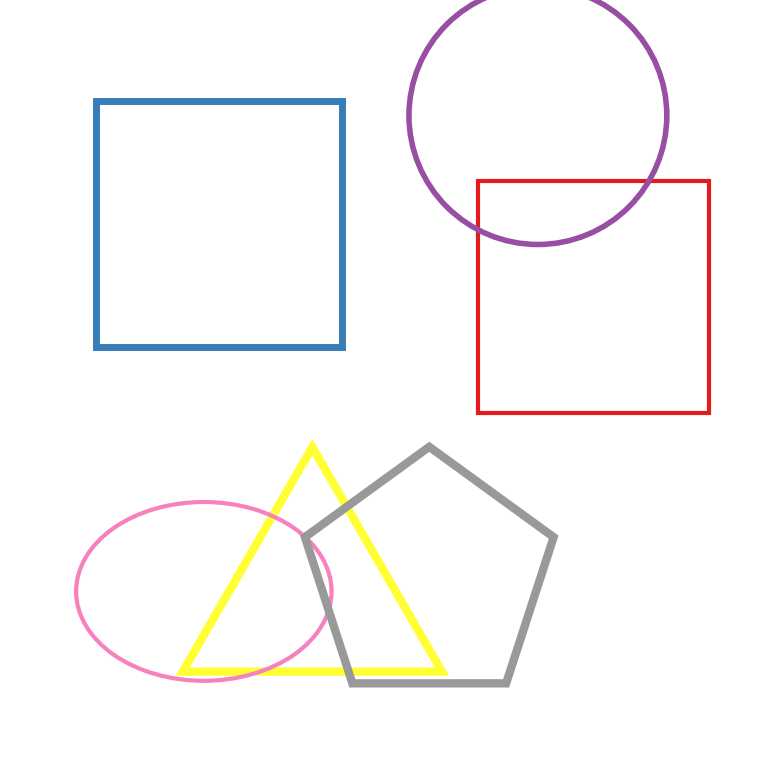[{"shape": "square", "thickness": 1.5, "radius": 0.75, "center": [0.771, 0.614]}, {"shape": "square", "thickness": 2.5, "radius": 0.8, "center": [0.284, 0.709]}, {"shape": "circle", "thickness": 2, "radius": 0.84, "center": [0.699, 0.85]}, {"shape": "triangle", "thickness": 3, "radius": 0.97, "center": [0.406, 0.225]}, {"shape": "oval", "thickness": 1.5, "radius": 0.83, "center": [0.265, 0.232]}, {"shape": "pentagon", "thickness": 3, "radius": 0.85, "center": [0.557, 0.25]}]